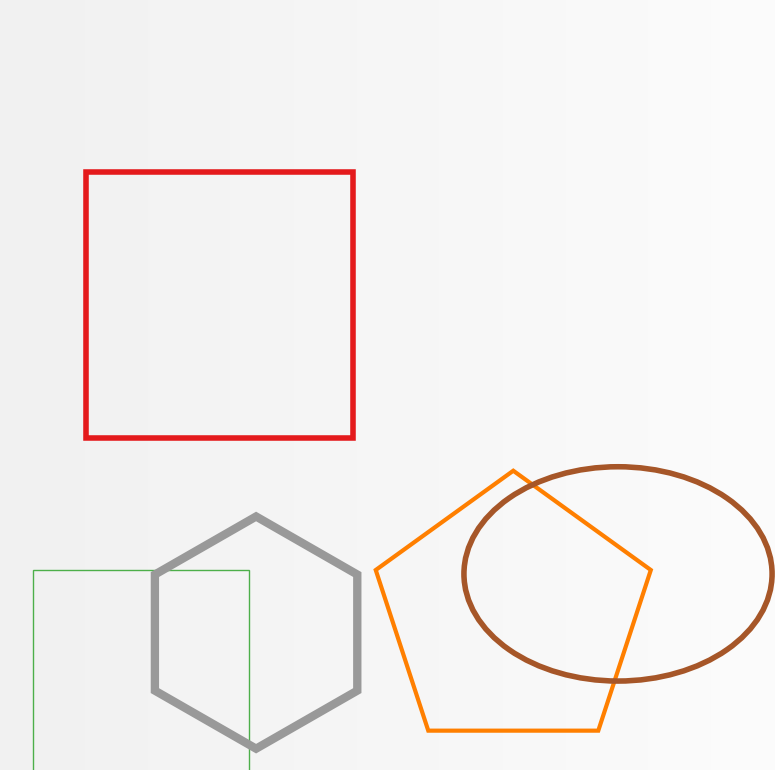[{"shape": "square", "thickness": 2, "radius": 0.86, "center": [0.283, 0.604]}, {"shape": "square", "thickness": 0.5, "radius": 0.7, "center": [0.181, 0.121]}, {"shape": "pentagon", "thickness": 1.5, "radius": 0.93, "center": [0.662, 0.202]}, {"shape": "oval", "thickness": 2, "radius": 0.99, "center": [0.797, 0.255]}, {"shape": "hexagon", "thickness": 3, "radius": 0.75, "center": [0.33, 0.178]}]